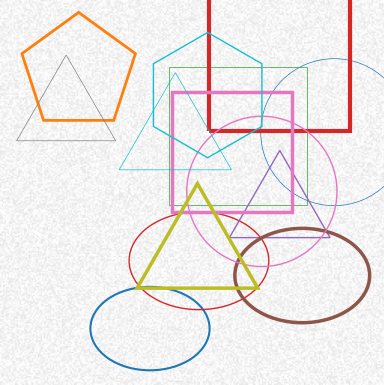[{"shape": "oval", "thickness": 1.5, "radius": 0.77, "center": [0.39, 0.147]}, {"shape": "circle", "thickness": 0.5, "radius": 0.95, "center": [0.868, 0.657]}, {"shape": "pentagon", "thickness": 2, "radius": 0.78, "center": [0.204, 0.813]}, {"shape": "square", "thickness": 0.5, "radius": 0.9, "center": [0.619, 0.648]}, {"shape": "oval", "thickness": 1, "radius": 0.91, "center": [0.517, 0.323]}, {"shape": "square", "thickness": 3, "radius": 0.92, "center": [0.727, 0.844]}, {"shape": "triangle", "thickness": 1, "radius": 0.75, "center": [0.727, 0.458]}, {"shape": "oval", "thickness": 2.5, "radius": 0.88, "center": [0.785, 0.284]}, {"shape": "circle", "thickness": 1, "radius": 0.98, "center": [0.68, 0.503]}, {"shape": "square", "thickness": 2.5, "radius": 0.78, "center": [0.603, 0.606]}, {"shape": "triangle", "thickness": 0.5, "radius": 0.74, "center": [0.172, 0.709]}, {"shape": "triangle", "thickness": 2.5, "radius": 0.9, "center": [0.513, 0.342]}, {"shape": "triangle", "thickness": 0.5, "radius": 0.84, "center": [0.455, 0.643]}, {"shape": "hexagon", "thickness": 1, "radius": 0.81, "center": [0.539, 0.753]}]